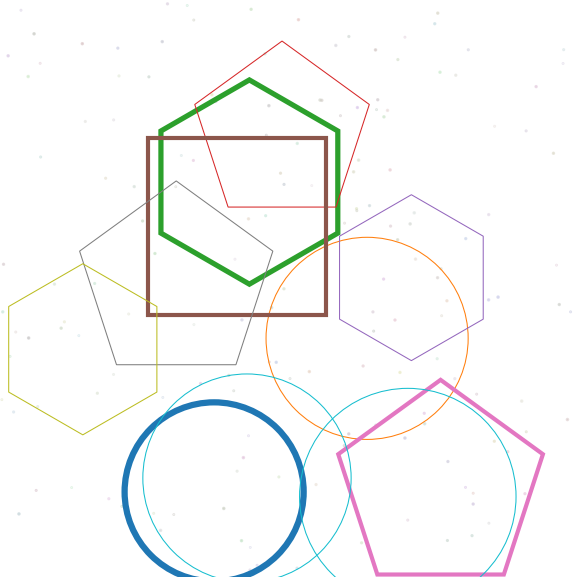[{"shape": "circle", "thickness": 3, "radius": 0.78, "center": [0.371, 0.147]}, {"shape": "circle", "thickness": 0.5, "radius": 0.87, "center": [0.636, 0.413]}, {"shape": "hexagon", "thickness": 2.5, "radius": 0.88, "center": [0.432, 0.684]}, {"shape": "pentagon", "thickness": 0.5, "radius": 0.79, "center": [0.488, 0.769]}, {"shape": "hexagon", "thickness": 0.5, "radius": 0.72, "center": [0.712, 0.518]}, {"shape": "square", "thickness": 2, "radius": 0.77, "center": [0.41, 0.607]}, {"shape": "pentagon", "thickness": 2, "radius": 0.93, "center": [0.763, 0.155]}, {"shape": "pentagon", "thickness": 0.5, "radius": 0.88, "center": [0.305, 0.51]}, {"shape": "hexagon", "thickness": 0.5, "radius": 0.74, "center": [0.143, 0.394]}, {"shape": "circle", "thickness": 0.5, "radius": 0.94, "center": [0.706, 0.139]}, {"shape": "circle", "thickness": 0.5, "radius": 0.9, "center": [0.428, 0.171]}]